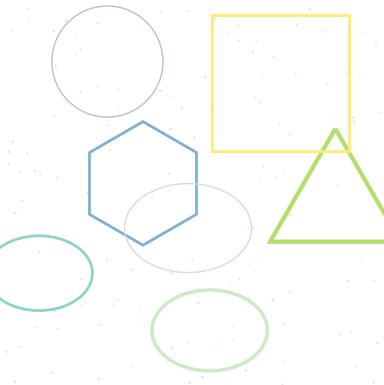[{"shape": "oval", "thickness": 2, "radius": 0.69, "center": [0.101, 0.29]}, {"shape": "circle", "thickness": 1, "radius": 0.72, "center": [0.279, 0.84]}, {"shape": "hexagon", "thickness": 2, "radius": 0.8, "center": [0.371, 0.524]}, {"shape": "triangle", "thickness": 3, "radius": 0.98, "center": [0.871, 0.47]}, {"shape": "oval", "thickness": 1, "radius": 0.82, "center": [0.488, 0.408]}, {"shape": "oval", "thickness": 2.5, "radius": 0.75, "center": [0.545, 0.142]}, {"shape": "square", "thickness": 2, "radius": 0.89, "center": [0.728, 0.785]}]